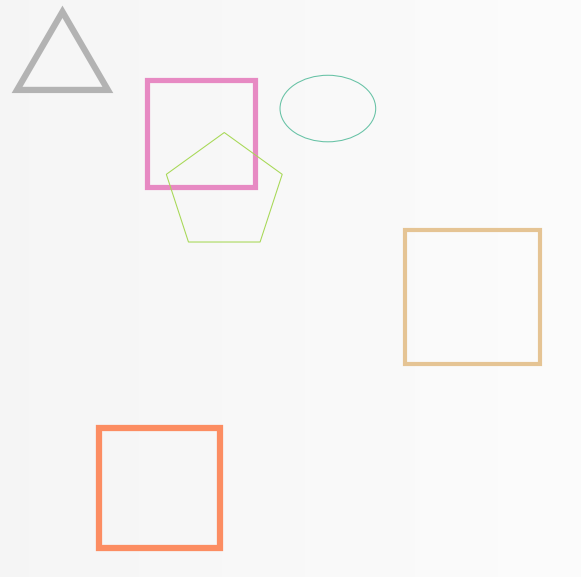[{"shape": "oval", "thickness": 0.5, "radius": 0.41, "center": [0.564, 0.811]}, {"shape": "square", "thickness": 3, "radius": 0.52, "center": [0.275, 0.155]}, {"shape": "square", "thickness": 2.5, "radius": 0.47, "center": [0.346, 0.768]}, {"shape": "pentagon", "thickness": 0.5, "radius": 0.52, "center": [0.386, 0.665]}, {"shape": "square", "thickness": 2, "radius": 0.58, "center": [0.813, 0.485]}, {"shape": "triangle", "thickness": 3, "radius": 0.45, "center": [0.107, 0.888]}]